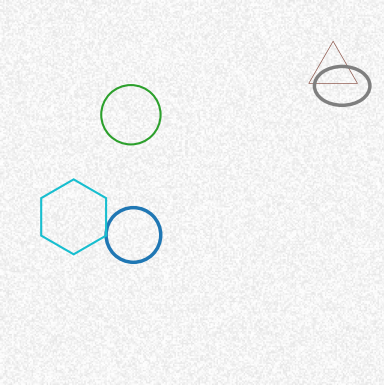[{"shape": "circle", "thickness": 2.5, "radius": 0.35, "center": [0.347, 0.39]}, {"shape": "circle", "thickness": 1.5, "radius": 0.39, "center": [0.34, 0.702]}, {"shape": "triangle", "thickness": 0.5, "radius": 0.37, "center": [0.865, 0.82]}, {"shape": "oval", "thickness": 2.5, "radius": 0.36, "center": [0.889, 0.777]}, {"shape": "hexagon", "thickness": 1.5, "radius": 0.49, "center": [0.191, 0.437]}]